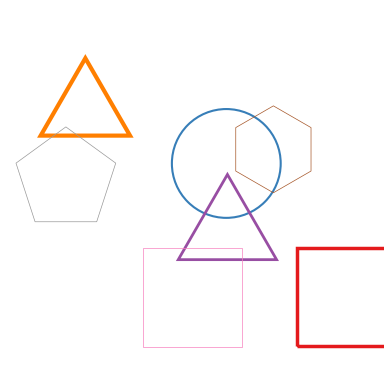[{"shape": "square", "thickness": 2.5, "radius": 0.63, "center": [0.899, 0.228]}, {"shape": "circle", "thickness": 1.5, "radius": 0.71, "center": [0.588, 0.575]}, {"shape": "triangle", "thickness": 2, "radius": 0.74, "center": [0.591, 0.399]}, {"shape": "triangle", "thickness": 3, "radius": 0.67, "center": [0.222, 0.715]}, {"shape": "hexagon", "thickness": 0.5, "radius": 0.56, "center": [0.71, 0.612]}, {"shape": "square", "thickness": 0.5, "radius": 0.64, "center": [0.499, 0.228]}, {"shape": "pentagon", "thickness": 0.5, "radius": 0.68, "center": [0.171, 0.534]}]